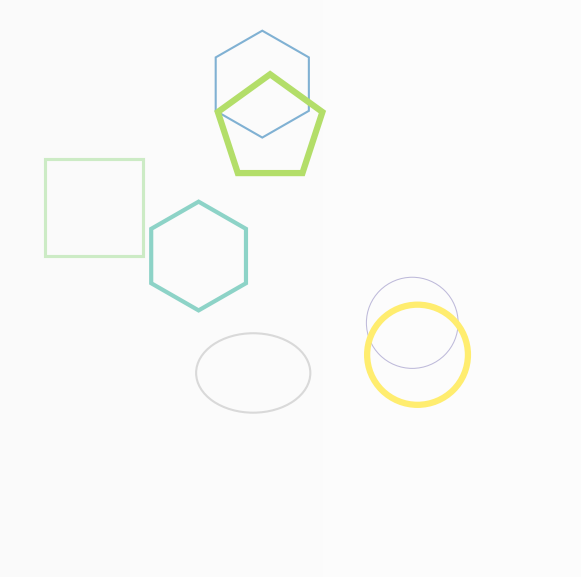[{"shape": "hexagon", "thickness": 2, "radius": 0.47, "center": [0.342, 0.556]}, {"shape": "circle", "thickness": 0.5, "radius": 0.39, "center": [0.709, 0.44]}, {"shape": "hexagon", "thickness": 1, "radius": 0.46, "center": [0.451, 0.853]}, {"shape": "pentagon", "thickness": 3, "radius": 0.47, "center": [0.465, 0.776]}, {"shape": "oval", "thickness": 1, "radius": 0.49, "center": [0.436, 0.353]}, {"shape": "square", "thickness": 1.5, "radius": 0.42, "center": [0.161, 0.64]}, {"shape": "circle", "thickness": 3, "radius": 0.43, "center": [0.718, 0.385]}]